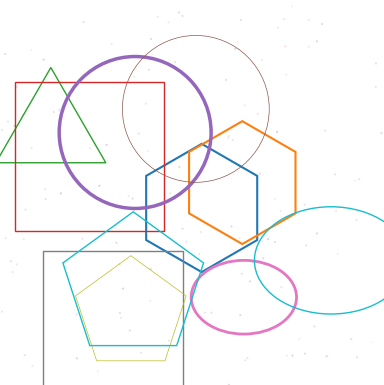[{"shape": "hexagon", "thickness": 1.5, "radius": 0.83, "center": [0.524, 0.46]}, {"shape": "hexagon", "thickness": 1.5, "radius": 0.8, "center": [0.629, 0.526]}, {"shape": "triangle", "thickness": 1, "radius": 0.82, "center": [0.132, 0.66]}, {"shape": "square", "thickness": 1, "radius": 0.96, "center": [0.232, 0.593]}, {"shape": "circle", "thickness": 2.5, "radius": 0.99, "center": [0.351, 0.656]}, {"shape": "circle", "thickness": 0.5, "radius": 0.95, "center": [0.509, 0.717]}, {"shape": "oval", "thickness": 2, "radius": 0.68, "center": [0.633, 0.228]}, {"shape": "square", "thickness": 1, "radius": 0.91, "center": [0.293, 0.165]}, {"shape": "pentagon", "thickness": 0.5, "radius": 0.75, "center": [0.34, 0.185]}, {"shape": "pentagon", "thickness": 1, "radius": 0.96, "center": [0.346, 0.258]}, {"shape": "oval", "thickness": 1, "radius": 1.0, "center": [0.86, 0.324]}]